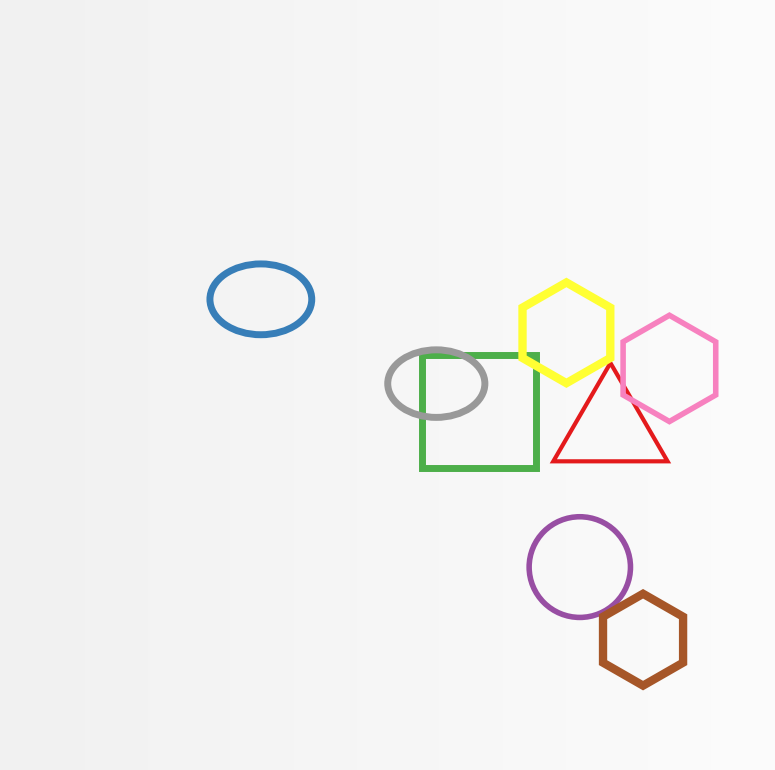[{"shape": "triangle", "thickness": 1.5, "radius": 0.43, "center": [0.788, 0.443]}, {"shape": "oval", "thickness": 2.5, "radius": 0.33, "center": [0.337, 0.611]}, {"shape": "square", "thickness": 2.5, "radius": 0.37, "center": [0.618, 0.466]}, {"shape": "circle", "thickness": 2, "radius": 0.33, "center": [0.748, 0.264]}, {"shape": "hexagon", "thickness": 3, "radius": 0.33, "center": [0.731, 0.568]}, {"shape": "hexagon", "thickness": 3, "radius": 0.3, "center": [0.83, 0.169]}, {"shape": "hexagon", "thickness": 2, "radius": 0.35, "center": [0.864, 0.522]}, {"shape": "oval", "thickness": 2.5, "radius": 0.31, "center": [0.563, 0.502]}]